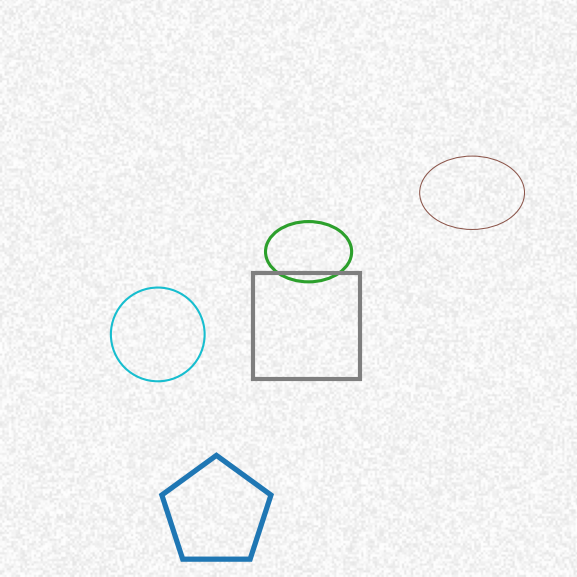[{"shape": "pentagon", "thickness": 2.5, "radius": 0.5, "center": [0.375, 0.111]}, {"shape": "oval", "thickness": 1.5, "radius": 0.37, "center": [0.534, 0.563]}, {"shape": "oval", "thickness": 0.5, "radius": 0.45, "center": [0.817, 0.665]}, {"shape": "square", "thickness": 2, "radius": 0.46, "center": [0.531, 0.434]}, {"shape": "circle", "thickness": 1, "radius": 0.41, "center": [0.273, 0.42]}]